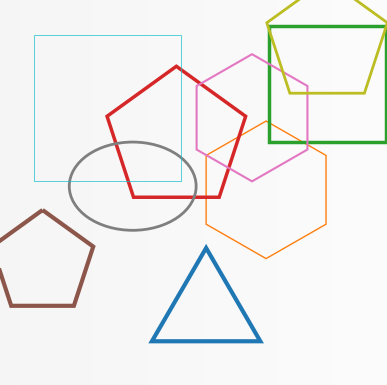[{"shape": "triangle", "thickness": 3, "radius": 0.81, "center": [0.532, 0.194]}, {"shape": "hexagon", "thickness": 1, "radius": 0.89, "center": [0.687, 0.507]}, {"shape": "square", "thickness": 2.5, "radius": 0.76, "center": [0.844, 0.782]}, {"shape": "pentagon", "thickness": 2.5, "radius": 0.94, "center": [0.455, 0.64]}, {"shape": "pentagon", "thickness": 3, "radius": 0.69, "center": [0.11, 0.317]}, {"shape": "hexagon", "thickness": 1.5, "radius": 0.83, "center": [0.65, 0.694]}, {"shape": "oval", "thickness": 2, "radius": 0.82, "center": [0.342, 0.516]}, {"shape": "pentagon", "thickness": 2, "radius": 0.82, "center": [0.844, 0.89]}, {"shape": "square", "thickness": 0.5, "radius": 0.95, "center": [0.278, 0.72]}]